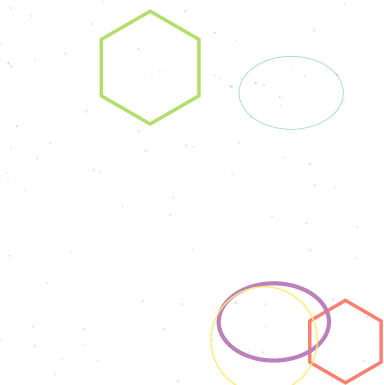[{"shape": "oval", "thickness": 0.5, "radius": 0.68, "center": [0.756, 0.759]}, {"shape": "hexagon", "thickness": 2.5, "radius": 0.54, "center": [0.897, 0.113]}, {"shape": "hexagon", "thickness": 2.5, "radius": 0.73, "center": [0.39, 0.824]}, {"shape": "oval", "thickness": 3, "radius": 0.72, "center": [0.711, 0.164]}, {"shape": "circle", "thickness": 1, "radius": 0.69, "center": [0.686, 0.117]}]